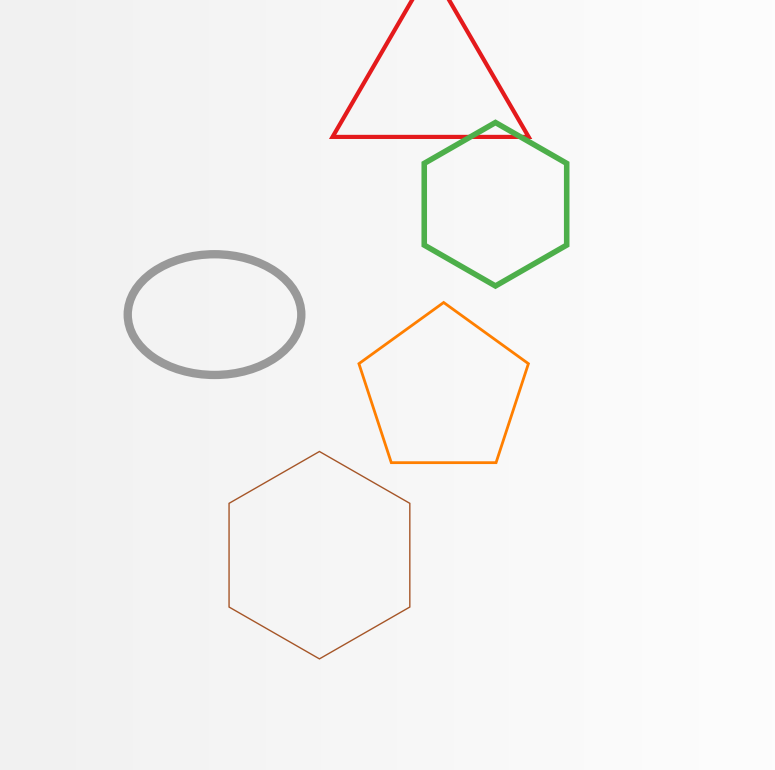[{"shape": "triangle", "thickness": 1.5, "radius": 0.73, "center": [0.556, 0.895]}, {"shape": "hexagon", "thickness": 2, "radius": 0.53, "center": [0.639, 0.735]}, {"shape": "pentagon", "thickness": 1, "radius": 0.57, "center": [0.572, 0.492]}, {"shape": "hexagon", "thickness": 0.5, "radius": 0.67, "center": [0.412, 0.279]}, {"shape": "oval", "thickness": 3, "radius": 0.56, "center": [0.277, 0.591]}]